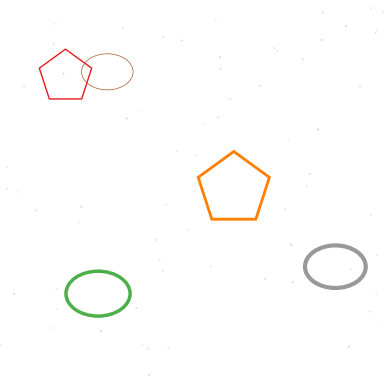[{"shape": "pentagon", "thickness": 1, "radius": 0.36, "center": [0.17, 0.801]}, {"shape": "oval", "thickness": 2.5, "radius": 0.42, "center": [0.255, 0.237]}, {"shape": "pentagon", "thickness": 2, "radius": 0.49, "center": [0.607, 0.509]}, {"shape": "oval", "thickness": 0.5, "radius": 0.33, "center": [0.279, 0.813]}, {"shape": "oval", "thickness": 3, "radius": 0.39, "center": [0.871, 0.307]}]